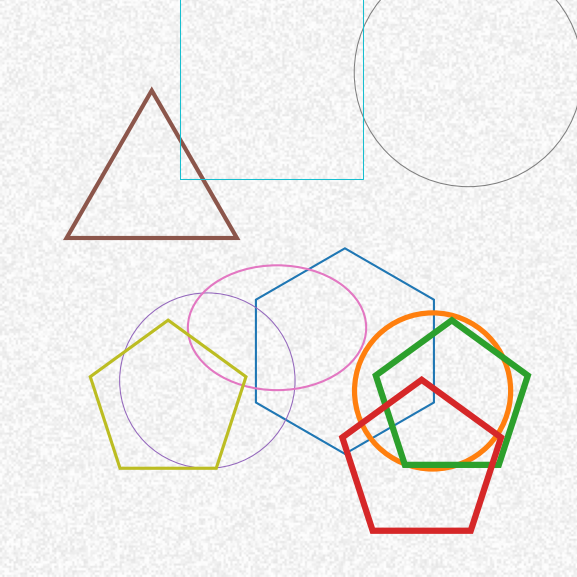[{"shape": "hexagon", "thickness": 1, "radius": 0.89, "center": [0.597, 0.391]}, {"shape": "circle", "thickness": 2.5, "radius": 0.68, "center": [0.749, 0.322]}, {"shape": "pentagon", "thickness": 3, "radius": 0.69, "center": [0.782, 0.306]}, {"shape": "pentagon", "thickness": 3, "radius": 0.72, "center": [0.73, 0.197]}, {"shape": "circle", "thickness": 0.5, "radius": 0.76, "center": [0.359, 0.34]}, {"shape": "triangle", "thickness": 2, "radius": 0.85, "center": [0.263, 0.672]}, {"shape": "oval", "thickness": 1, "radius": 0.77, "center": [0.48, 0.432]}, {"shape": "circle", "thickness": 0.5, "radius": 0.99, "center": [0.811, 0.873]}, {"shape": "pentagon", "thickness": 1.5, "radius": 0.71, "center": [0.291, 0.303]}, {"shape": "square", "thickness": 0.5, "radius": 0.79, "center": [0.471, 0.848]}]